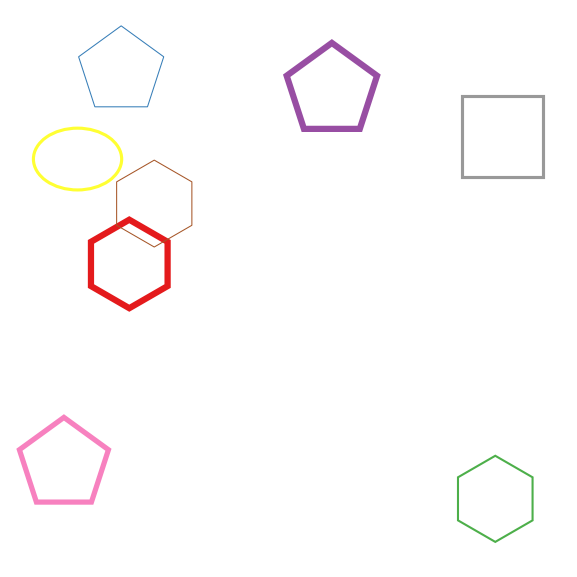[{"shape": "hexagon", "thickness": 3, "radius": 0.38, "center": [0.224, 0.542]}, {"shape": "pentagon", "thickness": 0.5, "radius": 0.39, "center": [0.21, 0.877]}, {"shape": "hexagon", "thickness": 1, "radius": 0.37, "center": [0.858, 0.135]}, {"shape": "pentagon", "thickness": 3, "radius": 0.41, "center": [0.575, 0.843]}, {"shape": "oval", "thickness": 1.5, "radius": 0.38, "center": [0.134, 0.724]}, {"shape": "hexagon", "thickness": 0.5, "radius": 0.38, "center": [0.267, 0.647]}, {"shape": "pentagon", "thickness": 2.5, "radius": 0.41, "center": [0.111, 0.195]}, {"shape": "square", "thickness": 1.5, "radius": 0.35, "center": [0.871, 0.763]}]